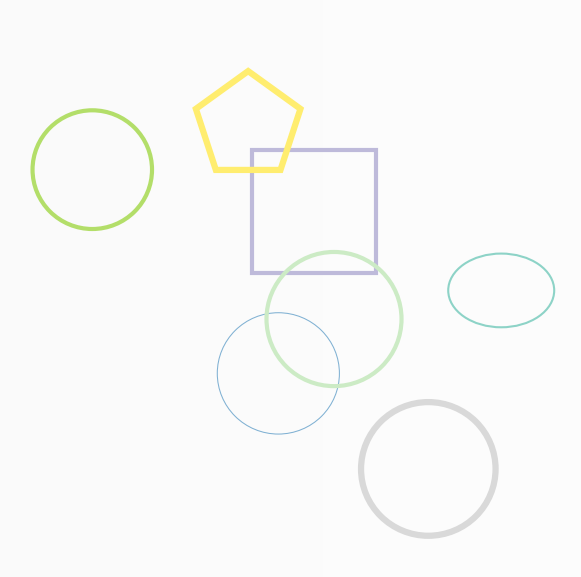[{"shape": "oval", "thickness": 1, "radius": 0.46, "center": [0.862, 0.496]}, {"shape": "square", "thickness": 2, "radius": 0.53, "center": [0.541, 0.632]}, {"shape": "circle", "thickness": 0.5, "radius": 0.53, "center": [0.479, 0.353]}, {"shape": "circle", "thickness": 2, "radius": 0.51, "center": [0.159, 0.705]}, {"shape": "circle", "thickness": 3, "radius": 0.58, "center": [0.737, 0.187]}, {"shape": "circle", "thickness": 2, "radius": 0.58, "center": [0.575, 0.447]}, {"shape": "pentagon", "thickness": 3, "radius": 0.47, "center": [0.427, 0.781]}]